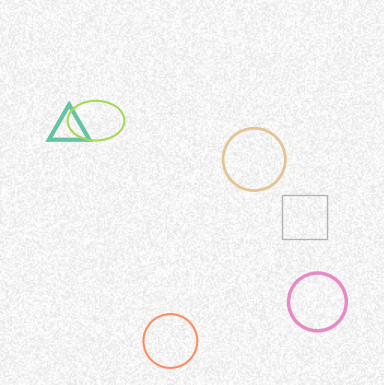[{"shape": "triangle", "thickness": 3, "radius": 0.3, "center": [0.18, 0.667]}, {"shape": "circle", "thickness": 1.5, "radius": 0.35, "center": [0.443, 0.114]}, {"shape": "circle", "thickness": 2.5, "radius": 0.38, "center": [0.824, 0.216]}, {"shape": "oval", "thickness": 1.5, "radius": 0.37, "center": [0.249, 0.687]}, {"shape": "circle", "thickness": 2, "radius": 0.4, "center": [0.66, 0.586]}, {"shape": "square", "thickness": 1, "radius": 0.29, "center": [0.791, 0.437]}]